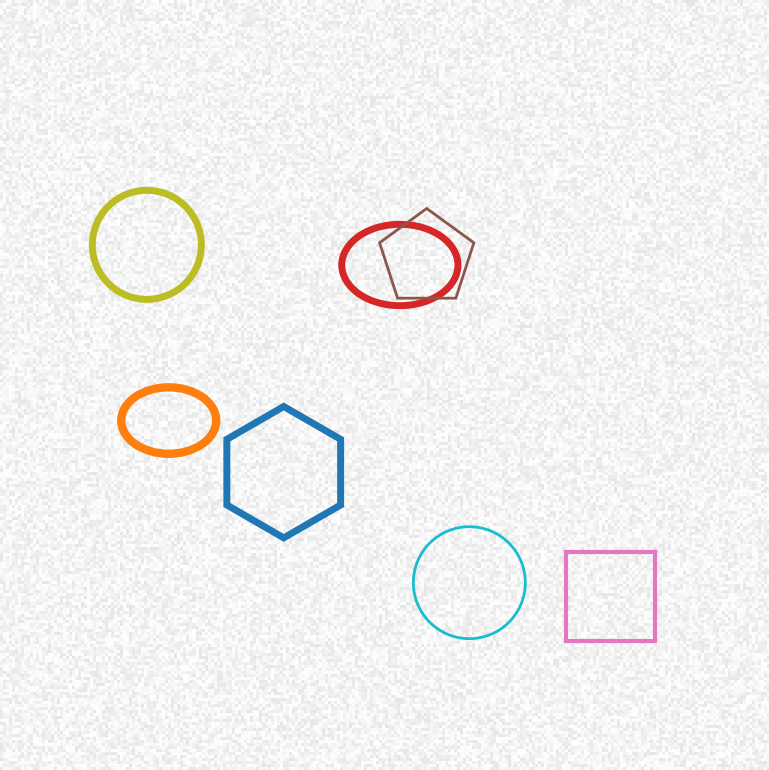[{"shape": "hexagon", "thickness": 2.5, "radius": 0.43, "center": [0.368, 0.387]}, {"shape": "oval", "thickness": 3, "radius": 0.31, "center": [0.219, 0.454]}, {"shape": "oval", "thickness": 2.5, "radius": 0.38, "center": [0.519, 0.656]}, {"shape": "pentagon", "thickness": 1, "radius": 0.32, "center": [0.554, 0.665]}, {"shape": "square", "thickness": 1.5, "radius": 0.29, "center": [0.793, 0.225]}, {"shape": "circle", "thickness": 2.5, "radius": 0.35, "center": [0.191, 0.682]}, {"shape": "circle", "thickness": 1, "radius": 0.36, "center": [0.61, 0.243]}]